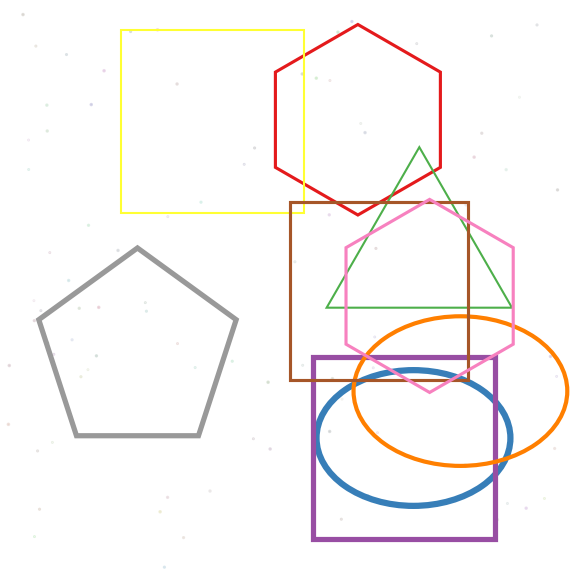[{"shape": "hexagon", "thickness": 1.5, "radius": 0.82, "center": [0.62, 0.792]}, {"shape": "oval", "thickness": 3, "radius": 0.84, "center": [0.716, 0.241]}, {"shape": "triangle", "thickness": 1, "radius": 0.93, "center": [0.726, 0.559]}, {"shape": "square", "thickness": 2.5, "radius": 0.79, "center": [0.7, 0.224]}, {"shape": "oval", "thickness": 2, "radius": 0.93, "center": [0.797, 0.322]}, {"shape": "square", "thickness": 1, "radius": 0.79, "center": [0.368, 0.789]}, {"shape": "square", "thickness": 1.5, "radius": 0.77, "center": [0.656, 0.495]}, {"shape": "hexagon", "thickness": 1.5, "radius": 0.84, "center": [0.744, 0.487]}, {"shape": "pentagon", "thickness": 2.5, "radius": 0.9, "center": [0.238, 0.39]}]